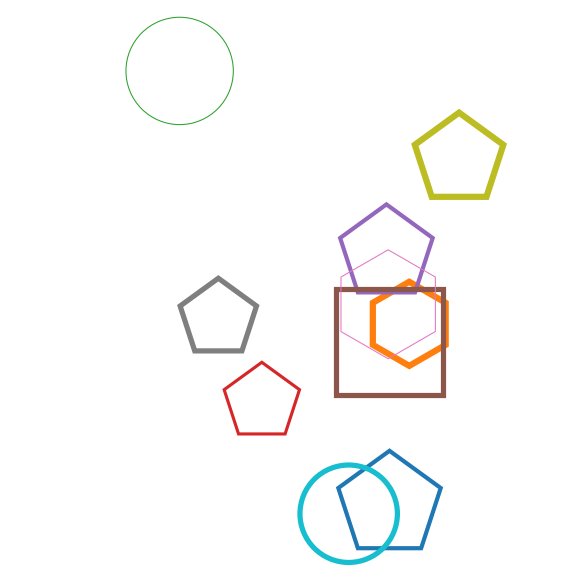[{"shape": "pentagon", "thickness": 2, "radius": 0.47, "center": [0.674, 0.125]}, {"shape": "hexagon", "thickness": 3, "radius": 0.36, "center": [0.709, 0.438]}, {"shape": "circle", "thickness": 0.5, "radius": 0.46, "center": [0.311, 0.876]}, {"shape": "pentagon", "thickness": 1.5, "radius": 0.34, "center": [0.453, 0.303]}, {"shape": "pentagon", "thickness": 2, "radius": 0.42, "center": [0.669, 0.561]}, {"shape": "square", "thickness": 2.5, "radius": 0.46, "center": [0.674, 0.407]}, {"shape": "hexagon", "thickness": 0.5, "radius": 0.47, "center": [0.672, 0.472]}, {"shape": "pentagon", "thickness": 2.5, "radius": 0.35, "center": [0.378, 0.448]}, {"shape": "pentagon", "thickness": 3, "radius": 0.4, "center": [0.795, 0.723]}, {"shape": "circle", "thickness": 2.5, "radius": 0.42, "center": [0.604, 0.11]}]